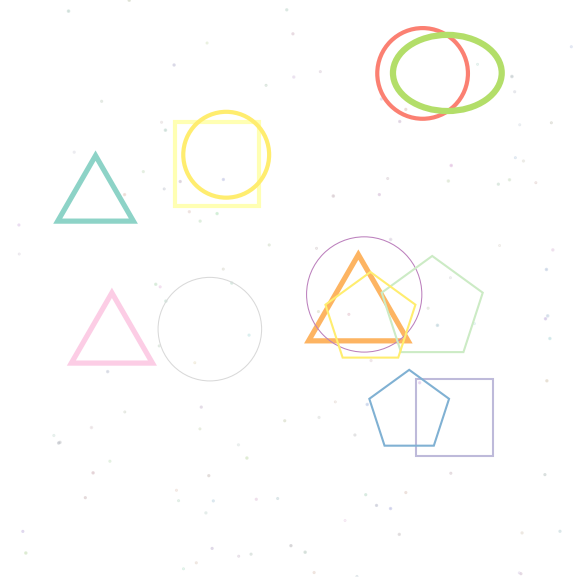[{"shape": "triangle", "thickness": 2.5, "radius": 0.38, "center": [0.165, 0.654]}, {"shape": "square", "thickness": 2, "radius": 0.36, "center": [0.376, 0.715]}, {"shape": "square", "thickness": 1, "radius": 0.34, "center": [0.787, 0.276]}, {"shape": "circle", "thickness": 2, "radius": 0.39, "center": [0.732, 0.872]}, {"shape": "pentagon", "thickness": 1, "radius": 0.36, "center": [0.709, 0.286]}, {"shape": "triangle", "thickness": 2.5, "radius": 0.5, "center": [0.621, 0.459]}, {"shape": "oval", "thickness": 3, "radius": 0.47, "center": [0.775, 0.873]}, {"shape": "triangle", "thickness": 2.5, "radius": 0.41, "center": [0.194, 0.411]}, {"shape": "circle", "thickness": 0.5, "radius": 0.45, "center": [0.363, 0.429]}, {"shape": "circle", "thickness": 0.5, "radius": 0.5, "center": [0.631, 0.489]}, {"shape": "pentagon", "thickness": 1, "radius": 0.46, "center": [0.748, 0.464]}, {"shape": "pentagon", "thickness": 1, "radius": 0.41, "center": [0.641, 0.446]}, {"shape": "circle", "thickness": 2, "radius": 0.37, "center": [0.392, 0.731]}]